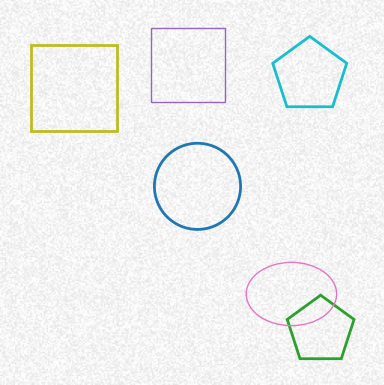[{"shape": "circle", "thickness": 2, "radius": 0.56, "center": [0.513, 0.516]}, {"shape": "pentagon", "thickness": 2, "radius": 0.46, "center": [0.833, 0.142]}, {"shape": "square", "thickness": 1, "radius": 0.48, "center": [0.488, 0.831]}, {"shape": "oval", "thickness": 1, "radius": 0.59, "center": [0.757, 0.236]}, {"shape": "square", "thickness": 2, "radius": 0.56, "center": [0.192, 0.772]}, {"shape": "pentagon", "thickness": 2, "radius": 0.51, "center": [0.805, 0.804]}]